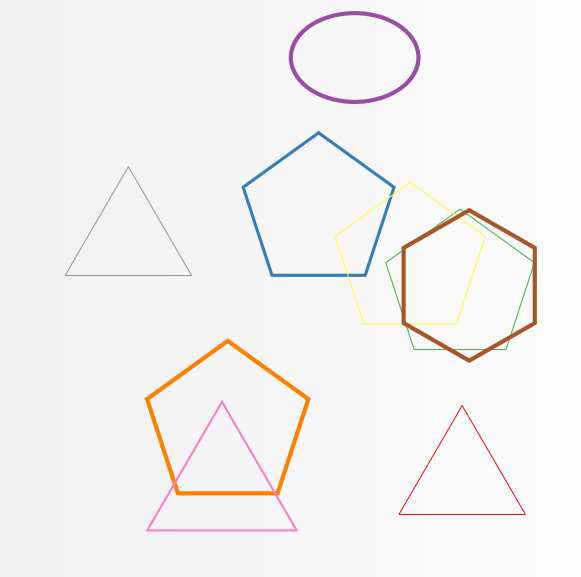[{"shape": "triangle", "thickness": 0.5, "radius": 0.63, "center": [0.795, 0.171]}, {"shape": "pentagon", "thickness": 1.5, "radius": 0.68, "center": [0.548, 0.633]}, {"shape": "pentagon", "thickness": 0.5, "radius": 0.67, "center": [0.792, 0.503]}, {"shape": "oval", "thickness": 2, "radius": 0.55, "center": [0.61, 0.9]}, {"shape": "pentagon", "thickness": 2, "radius": 0.73, "center": [0.392, 0.263]}, {"shape": "pentagon", "thickness": 0.5, "radius": 0.68, "center": [0.706, 0.548]}, {"shape": "hexagon", "thickness": 2, "radius": 0.65, "center": [0.807, 0.505]}, {"shape": "triangle", "thickness": 1, "radius": 0.74, "center": [0.382, 0.155]}, {"shape": "triangle", "thickness": 0.5, "radius": 0.63, "center": [0.221, 0.585]}]